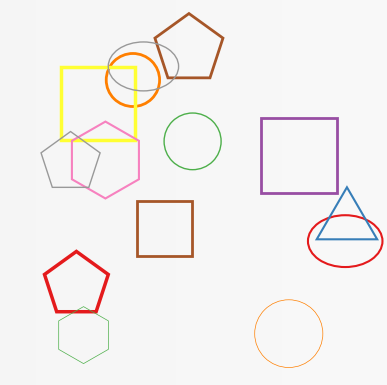[{"shape": "oval", "thickness": 1.5, "radius": 0.48, "center": [0.891, 0.374]}, {"shape": "pentagon", "thickness": 2.5, "radius": 0.43, "center": [0.197, 0.26]}, {"shape": "triangle", "thickness": 1.5, "radius": 0.45, "center": [0.895, 0.423]}, {"shape": "hexagon", "thickness": 0.5, "radius": 0.37, "center": [0.216, 0.13]}, {"shape": "circle", "thickness": 1, "radius": 0.37, "center": [0.497, 0.633]}, {"shape": "square", "thickness": 2, "radius": 0.49, "center": [0.772, 0.597]}, {"shape": "circle", "thickness": 2, "radius": 0.34, "center": [0.343, 0.792]}, {"shape": "circle", "thickness": 0.5, "radius": 0.44, "center": [0.745, 0.133]}, {"shape": "square", "thickness": 2.5, "radius": 0.48, "center": [0.252, 0.732]}, {"shape": "pentagon", "thickness": 2, "radius": 0.46, "center": [0.488, 0.872]}, {"shape": "square", "thickness": 2, "radius": 0.36, "center": [0.425, 0.406]}, {"shape": "hexagon", "thickness": 1.5, "radius": 0.5, "center": [0.272, 0.584]}, {"shape": "oval", "thickness": 1, "radius": 0.45, "center": [0.37, 0.827]}, {"shape": "pentagon", "thickness": 1, "radius": 0.4, "center": [0.182, 0.578]}]